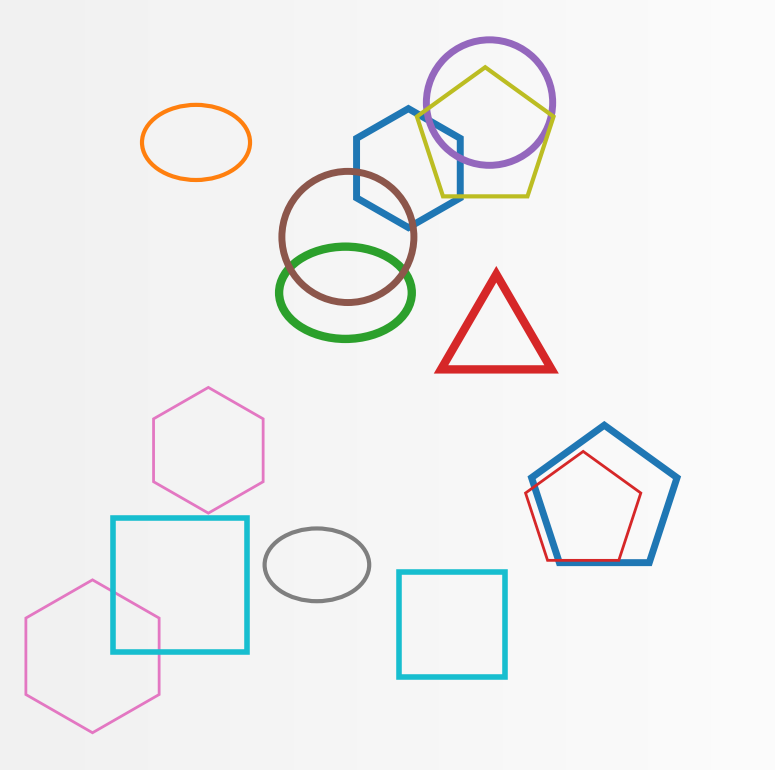[{"shape": "hexagon", "thickness": 2.5, "radius": 0.39, "center": [0.527, 0.782]}, {"shape": "pentagon", "thickness": 2.5, "radius": 0.49, "center": [0.78, 0.349]}, {"shape": "oval", "thickness": 1.5, "radius": 0.35, "center": [0.253, 0.815]}, {"shape": "oval", "thickness": 3, "radius": 0.43, "center": [0.446, 0.62]}, {"shape": "triangle", "thickness": 3, "radius": 0.41, "center": [0.64, 0.561]}, {"shape": "pentagon", "thickness": 1, "radius": 0.39, "center": [0.752, 0.336]}, {"shape": "circle", "thickness": 2.5, "radius": 0.41, "center": [0.632, 0.867]}, {"shape": "circle", "thickness": 2.5, "radius": 0.43, "center": [0.449, 0.692]}, {"shape": "hexagon", "thickness": 1, "radius": 0.41, "center": [0.269, 0.415]}, {"shape": "hexagon", "thickness": 1, "radius": 0.5, "center": [0.119, 0.148]}, {"shape": "oval", "thickness": 1.5, "radius": 0.34, "center": [0.409, 0.266]}, {"shape": "pentagon", "thickness": 1.5, "radius": 0.46, "center": [0.626, 0.82]}, {"shape": "square", "thickness": 2, "radius": 0.43, "center": [0.232, 0.24]}, {"shape": "square", "thickness": 2, "radius": 0.34, "center": [0.583, 0.189]}]